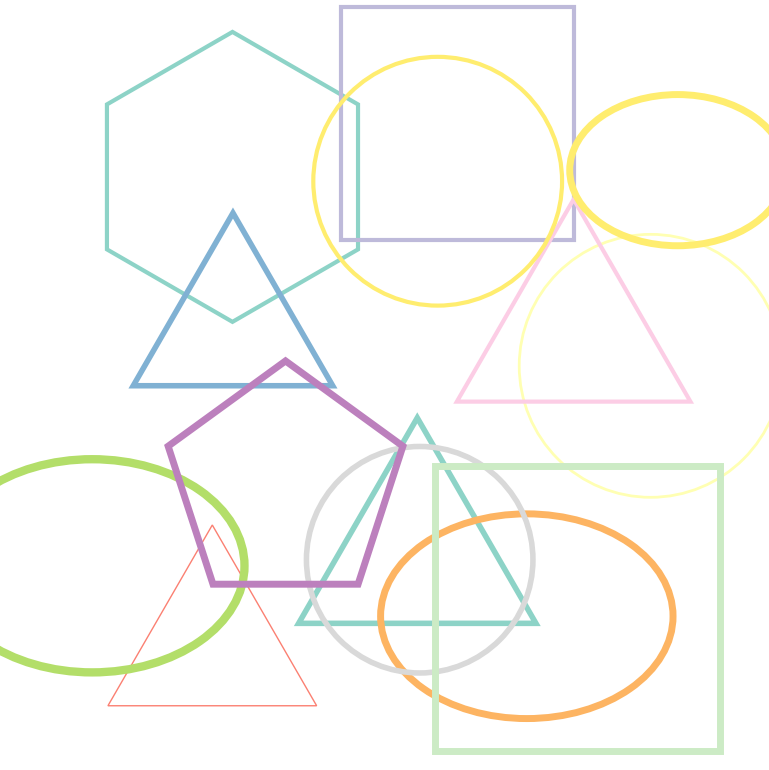[{"shape": "triangle", "thickness": 2, "radius": 0.89, "center": [0.542, 0.279]}, {"shape": "hexagon", "thickness": 1.5, "radius": 0.94, "center": [0.302, 0.77]}, {"shape": "circle", "thickness": 1, "radius": 0.85, "center": [0.845, 0.525]}, {"shape": "square", "thickness": 1.5, "radius": 0.76, "center": [0.594, 0.84]}, {"shape": "triangle", "thickness": 0.5, "radius": 0.78, "center": [0.276, 0.162]}, {"shape": "triangle", "thickness": 2, "radius": 0.75, "center": [0.303, 0.574]}, {"shape": "oval", "thickness": 2.5, "radius": 0.95, "center": [0.684, 0.2]}, {"shape": "oval", "thickness": 3, "radius": 0.99, "center": [0.12, 0.265]}, {"shape": "triangle", "thickness": 1.5, "radius": 0.88, "center": [0.745, 0.566]}, {"shape": "circle", "thickness": 2, "radius": 0.74, "center": [0.545, 0.273]}, {"shape": "pentagon", "thickness": 2.5, "radius": 0.8, "center": [0.371, 0.371]}, {"shape": "square", "thickness": 2.5, "radius": 0.92, "center": [0.75, 0.21]}, {"shape": "circle", "thickness": 1.5, "radius": 0.81, "center": [0.568, 0.765]}, {"shape": "oval", "thickness": 2.5, "radius": 0.7, "center": [0.88, 0.779]}]